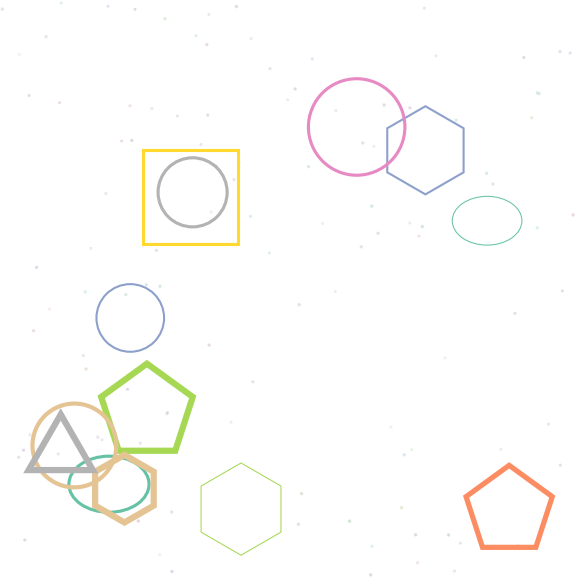[{"shape": "oval", "thickness": 1.5, "radius": 0.35, "center": [0.189, 0.161]}, {"shape": "oval", "thickness": 0.5, "radius": 0.3, "center": [0.843, 0.617]}, {"shape": "pentagon", "thickness": 2.5, "radius": 0.39, "center": [0.882, 0.115]}, {"shape": "hexagon", "thickness": 1, "radius": 0.38, "center": [0.737, 0.739]}, {"shape": "circle", "thickness": 1, "radius": 0.29, "center": [0.226, 0.449]}, {"shape": "circle", "thickness": 1.5, "radius": 0.42, "center": [0.618, 0.779]}, {"shape": "hexagon", "thickness": 0.5, "radius": 0.4, "center": [0.417, 0.118]}, {"shape": "pentagon", "thickness": 3, "radius": 0.42, "center": [0.254, 0.286]}, {"shape": "square", "thickness": 1.5, "radius": 0.41, "center": [0.33, 0.658]}, {"shape": "hexagon", "thickness": 3, "radius": 0.29, "center": [0.215, 0.153]}, {"shape": "circle", "thickness": 2, "radius": 0.36, "center": [0.129, 0.228]}, {"shape": "triangle", "thickness": 3, "radius": 0.32, "center": [0.105, 0.217]}, {"shape": "circle", "thickness": 1.5, "radius": 0.3, "center": [0.334, 0.666]}]